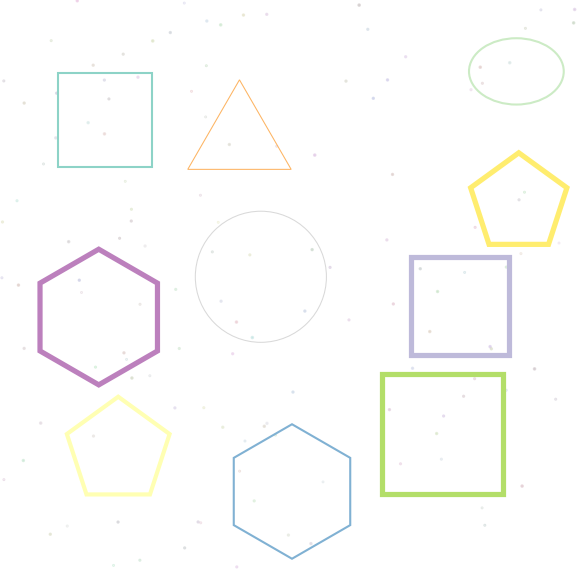[{"shape": "square", "thickness": 1, "radius": 0.41, "center": [0.182, 0.791]}, {"shape": "pentagon", "thickness": 2, "radius": 0.47, "center": [0.205, 0.219]}, {"shape": "square", "thickness": 2.5, "radius": 0.42, "center": [0.796, 0.469]}, {"shape": "hexagon", "thickness": 1, "radius": 0.58, "center": [0.506, 0.148]}, {"shape": "triangle", "thickness": 0.5, "radius": 0.52, "center": [0.415, 0.758]}, {"shape": "square", "thickness": 2.5, "radius": 0.52, "center": [0.766, 0.247]}, {"shape": "circle", "thickness": 0.5, "radius": 0.57, "center": [0.452, 0.52]}, {"shape": "hexagon", "thickness": 2.5, "radius": 0.59, "center": [0.171, 0.45]}, {"shape": "oval", "thickness": 1, "radius": 0.41, "center": [0.894, 0.876]}, {"shape": "pentagon", "thickness": 2.5, "radius": 0.44, "center": [0.898, 0.647]}]